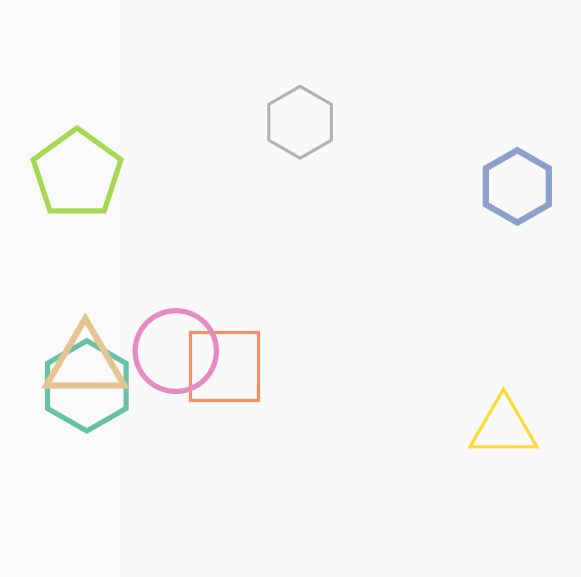[{"shape": "hexagon", "thickness": 2.5, "radius": 0.39, "center": [0.149, 0.331]}, {"shape": "square", "thickness": 1.5, "radius": 0.29, "center": [0.386, 0.366]}, {"shape": "hexagon", "thickness": 3, "radius": 0.31, "center": [0.89, 0.676]}, {"shape": "circle", "thickness": 2.5, "radius": 0.35, "center": [0.302, 0.391]}, {"shape": "pentagon", "thickness": 2.5, "radius": 0.4, "center": [0.133, 0.698]}, {"shape": "triangle", "thickness": 1.5, "radius": 0.33, "center": [0.866, 0.259]}, {"shape": "triangle", "thickness": 3, "radius": 0.39, "center": [0.147, 0.37]}, {"shape": "hexagon", "thickness": 1.5, "radius": 0.31, "center": [0.516, 0.787]}]